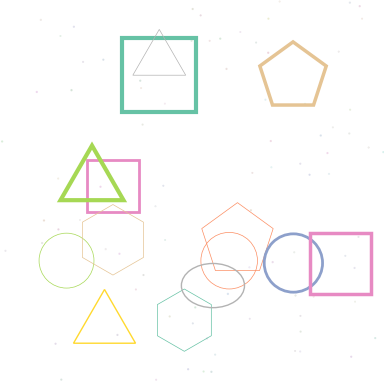[{"shape": "hexagon", "thickness": 0.5, "radius": 0.4, "center": [0.479, 0.168]}, {"shape": "square", "thickness": 3, "radius": 0.48, "center": [0.413, 0.806]}, {"shape": "circle", "thickness": 0.5, "radius": 0.37, "center": [0.595, 0.323]}, {"shape": "pentagon", "thickness": 0.5, "radius": 0.49, "center": [0.617, 0.376]}, {"shape": "circle", "thickness": 2, "radius": 0.38, "center": [0.762, 0.317]}, {"shape": "square", "thickness": 2.5, "radius": 0.4, "center": [0.885, 0.315]}, {"shape": "square", "thickness": 2, "radius": 0.34, "center": [0.294, 0.516]}, {"shape": "triangle", "thickness": 3, "radius": 0.47, "center": [0.239, 0.527]}, {"shape": "circle", "thickness": 0.5, "radius": 0.36, "center": [0.173, 0.323]}, {"shape": "triangle", "thickness": 1, "radius": 0.46, "center": [0.271, 0.155]}, {"shape": "hexagon", "thickness": 0.5, "radius": 0.46, "center": [0.293, 0.377]}, {"shape": "pentagon", "thickness": 2.5, "radius": 0.45, "center": [0.761, 0.801]}, {"shape": "oval", "thickness": 1, "radius": 0.41, "center": [0.553, 0.258]}, {"shape": "triangle", "thickness": 0.5, "radius": 0.4, "center": [0.414, 0.844]}]